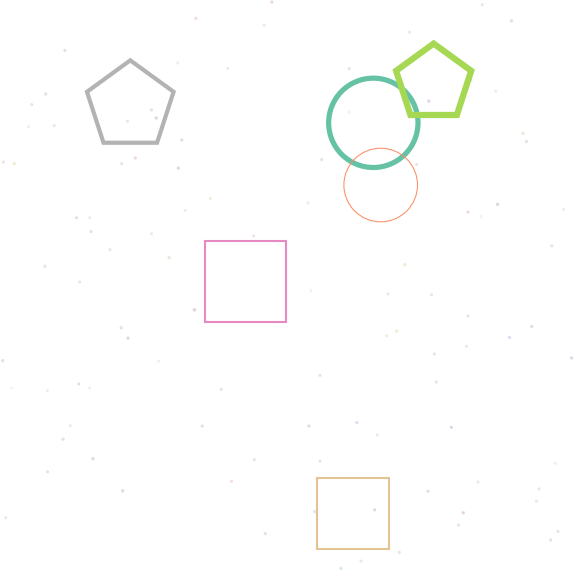[{"shape": "circle", "thickness": 2.5, "radius": 0.39, "center": [0.646, 0.786]}, {"shape": "circle", "thickness": 0.5, "radius": 0.32, "center": [0.659, 0.679]}, {"shape": "square", "thickness": 1, "radius": 0.35, "center": [0.425, 0.512]}, {"shape": "pentagon", "thickness": 3, "radius": 0.34, "center": [0.751, 0.855]}, {"shape": "square", "thickness": 1, "radius": 0.31, "center": [0.612, 0.11]}, {"shape": "pentagon", "thickness": 2, "radius": 0.39, "center": [0.226, 0.816]}]